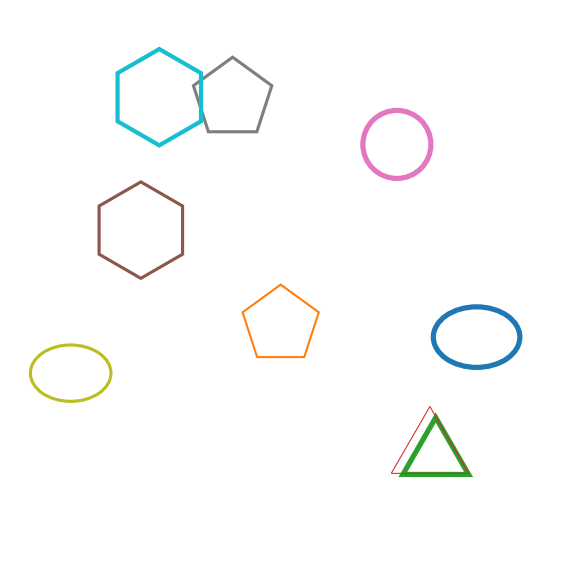[{"shape": "oval", "thickness": 2.5, "radius": 0.37, "center": [0.825, 0.415]}, {"shape": "pentagon", "thickness": 1, "radius": 0.35, "center": [0.486, 0.437]}, {"shape": "triangle", "thickness": 2.5, "radius": 0.33, "center": [0.755, 0.21]}, {"shape": "triangle", "thickness": 0.5, "radius": 0.39, "center": [0.744, 0.218]}, {"shape": "hexagon", "thickness": 1.5, "radius": 0.42, "center": [0.244, 0.601]}, {"shape": "circle", "thickness": 2.5, "radius": 0.29, "center": [0.687, 0.749]}, {"shape": "pentagon", "thickness": 1.5, "radius": 0.36, "center": [0.403, 0.829]}, {"shape": "oval", "thickness": 1.5, "radius": 0.35, "center": [0.122, 0.353]}, {"shape": "hexagon", "thickness": 2, "radius": 0.42, "center": [0.276, 0.831]}]